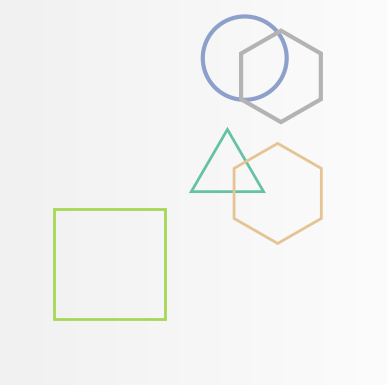[{"shape": "triangle", "thickness": 2, "radius": 0.54, "center": [0.587, 0.556]}, {"shape": "circle", "thickness": 3, "radius": 0.54, "center": [0.632, 0.849]}, {"shape": "square", "thickness": 2, "radius": 0.72, "center": [0.283, 0.314]}, {"shape": "hexagon", "thickness": 2, "radius": 0.65, "center": [0.717, 0.498]}, {"shape": "hexagon", "thickness": 3, "radius": 0.59, "center": [0.725, 0.802]}]